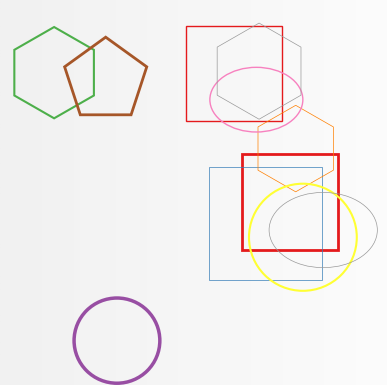[{"shape": "square", "thickness": 1, "radius": 0.62, "center": [0.605, 0.809]}, {"shape": "square", "thickness": 2, "radius": 0.62, "center": [0.749, 0.475]}, {"shape": "square", "thickness": 0.5, "radius": 0.73, "center": [0.686, 0.419]}, {"shape": "hexagon", "thickness": 1.5, "radius": 0.59, "center": [0.14, 0.811]}, {"shape": "circle", "thickness": 2.5, "radius": 0.55, "center": [0.302, 0.115]}, {"shape": "hexagon", "thickness": 0.5, "radius": 0.56, "center": [0.763, 0.614]}, {"shape": "circle", "thickness": 1.5, "radius": 0.7, "center": [0.782, 0.384]}, {"shape": "pentagon", "thickness": 2, "radius": 0.56, "center": [0.273, 0.792]}, {"shape": "oval", "thickness": 1, "radius": 0.6, "center": [0.662, 0.741]}, {"shape": "hexagon", "thickness": 0.5, "radius": 0.62, "center": [0.669, 0.815]}, {"shape": "oval", "thickness": 0.5, "radius": 0.7, "center": [0.834, 0.403]}]